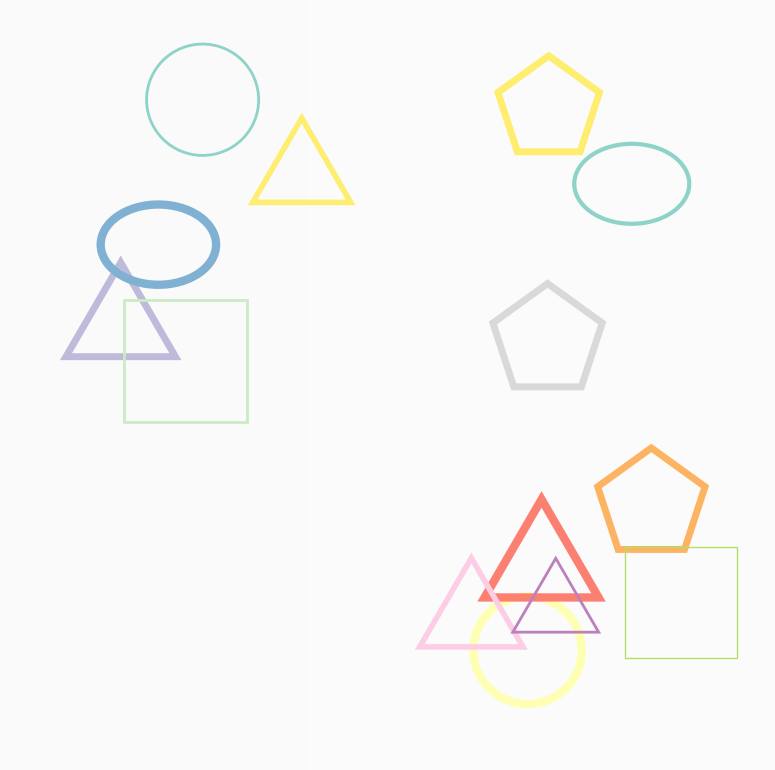[{"shape": "oval", "thickness": 1.5, "radius": 0.37, "center": [0.815, 0.761]}, {"shape": "circle", "thickness": 1, "radius": 0.36, "center": [0.261, 0.87]}, {"shape": "circle", "thickness": 3, "radius": 0.35, "center": [0.681, 0.156]}, {"shape": "triangle", "thickness": 2.5, "radius": 0.41, "center": [0.156, 0.578]}, {"shape": "triangle", "thickness": 3, "radius": 0.42, "center": [0.699, 0.267]}, {"shape": "oval", "thickness": 3, "radius": 0.37, "center": [0.204, 0.682]}, {"shape": "pentagon", "thickness": 2.5, "radius": 0.36, "center": [0.84, 0.345]}, {"shape": "square", "thickness": 0.5, "radius": 0.36, "center": [0.878, 0.218]}, {"shape": "triangle", "thickness": 2, "radius": 0.38, "center": [0.608, 0.198]}, {"shape": "pentagon", "thickness": 2.5, "radius": 0.37, "center": [0.707, 0.558]}, {"shape": "triangle", "thickness": 1, "radius": 0.32, "center": [0.717, 0.211]}, {"shape": "square", "thickness": 1, "radius": 0.39, "center": [0.239, 0.531]}, {"shape": "triangle", "thickness": 2, "radius": 0.37, "center": [0.389, 0.774]}, {"shape": "pentagon", "thickness": 2.5, "radius": 0.34, "center": [0.708, 0.859]}]